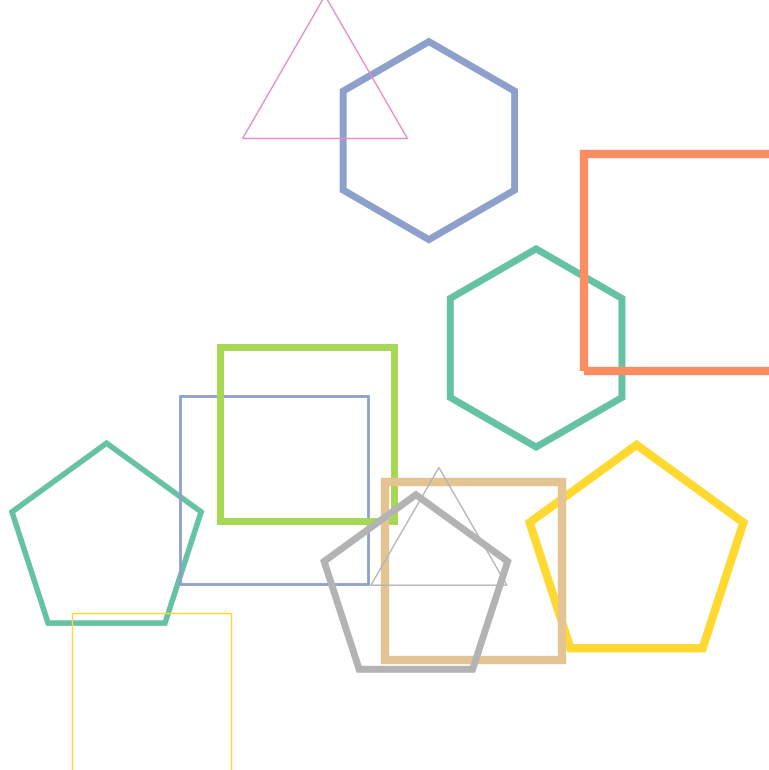[{"shape": "pentagon", "thickness": 2, "radius": 0.65, "center": [0.138, 0.295]}, {"shape": "hexagon", "thickness": 2.5, "radius": 0.64, "center": [0.696, 0.548]}, {"shape": "square", "thickness": 3, "radius": 0.71, "center": [0.899, 0.659]}, {"shape": "square", "thickness": 1, "radius": 0.61, "center": [0.356, 0.364]}, {"shape": "hexagon", "thickness": 2.5, "radius": 0.64, "center": [0.557, 0.817]}, {"shape": "triangle", "thickness": 0.5, "radius": 0.62, "center": [0.422, 0.882]}, {"shape": "square", "thickness": 2.5, "radius": 0.56, "center": [0.399, 0.436]}, {"shape": "pentagon", "thickness": 3, "radius": 0.73, "center": [0.827, 0.276]}, {"shape": "square", "thickness": 0.5, "radius": 0.52, "center": [0.197, 0.101]}, {"shape": "square", "thickness": 3, "radius": 0.58, "center": [0.615, 0.258]}, {"shape": "triangle", "thickness": 0.5, "radius": 0.51, "center": [0.57, 0.291]}, {"shape": "pentagon", "thickness": 2.5, "radius": 0.63, "center": [0.54, 0.232]}]